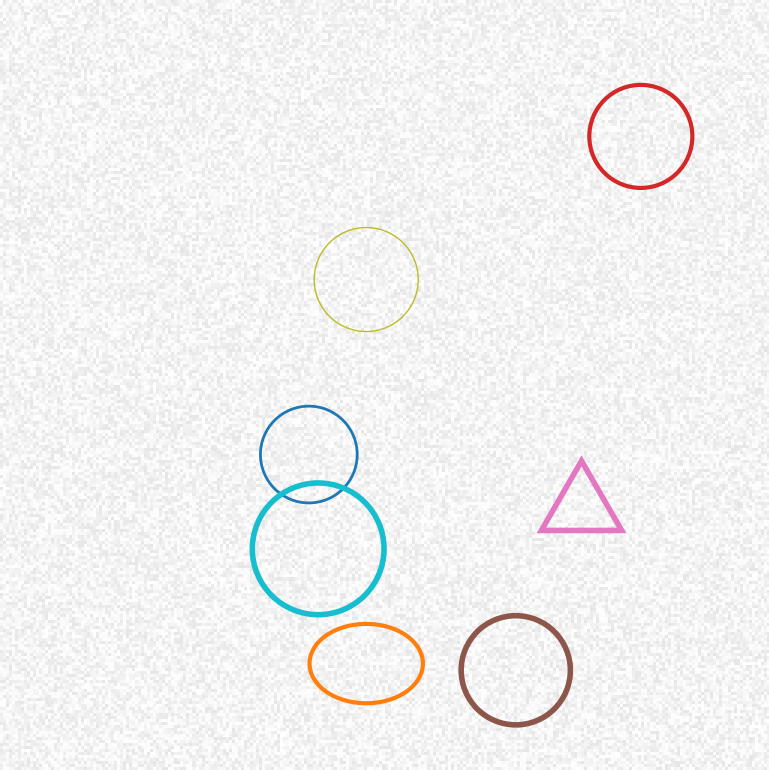[{"shape": "circle", "thickness": 1, "radius": 0.31, "center": [0.401, 0.41]}, {"shape": "oval", "thickness": 1.5, "radius": 0.37, "center": [0.476, 0.138]}, {"shape": "circle", "thickness": 1.5, "radius": 0.33, "center": [0.832, 0.823]}, {"shape": "circle", "thickness": 2, "radius": 0.35, "center": [0.67, 0.13]}, {"shape": "triangle", "thickness": 2, "radius": 0.3, "center": [0.755, 0.341]}, {"shape": "circle", "thickness": 0.5, "radius": 0.34, "center": [0.476, 0.637]}, {"shape": "circle", "thickness": 2, "radius": 0.43, "center": [0.413, 0.287]}]